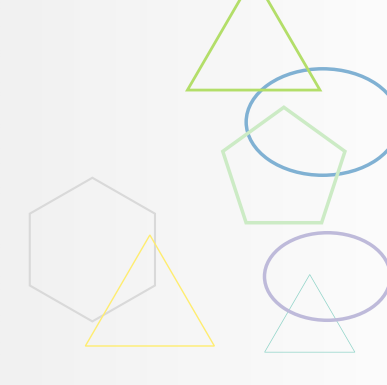[{"shape": "triangle", "thickness": 0.5, "radius": 0.67, "center": [0.799, 0.153]}, {"shape": "oval", "thickness": 2.5, "radius": 0.81, "center": [0.845, 0.282]}, {"shape": "oval", "thickness": 2.5, "radius": 0.99, "center": [0.833, 0.683]}, {"shape": "triangle", "thickness": 2, "radius": 0.99, "center": [0.655, 0.865]}, {"shape": "hexagon", "thickness": 1.5, "radius": 0.93, "center": [0.238, 0.352]}, {"shape": "pentagon", "thickness": 2.5, "radius": 0.83, "center": [0.733, 0.556]}, {"shape": "triangle", "thickness": 1, "radius": 0.96, "center": [0.387, 0.197]}]